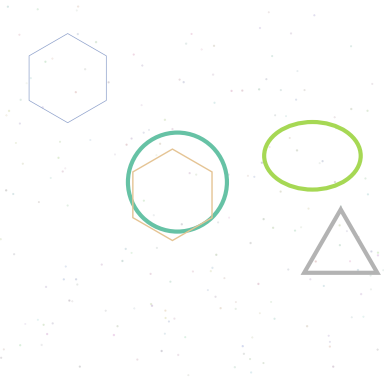[{"shape": "circle", "thickness": 3, "radius": 0.64, "center": [0.461, 0.527]}, {"shape": "hexagon", "thickness": 0.5, "radius": 0.58, "center": [0.176, 0.797]}, {"shape": "oval", "thickness": 3, "radius": 0.63, "center": [0.812, 0.595]}, {"shape": "hexagon", "thickness": 1, "radius": 0.59, "center": [0.448, 0.494]}, {"shape": "triangle", "thickness": 3, "radius": 0.55, "center": [0.885, 0.346]}]